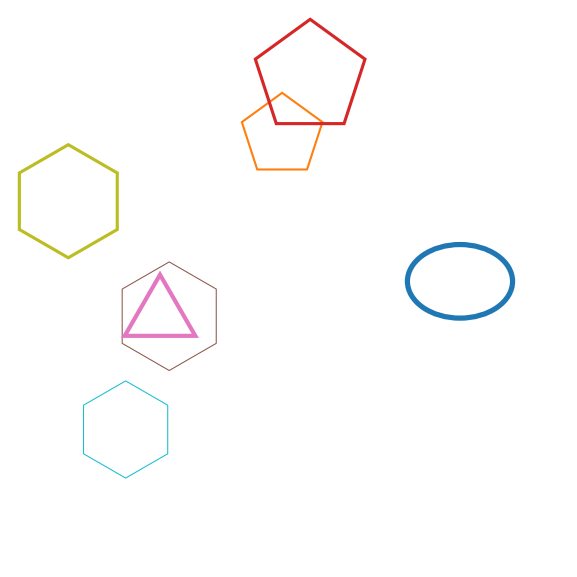[{"shape": "oval", "thickness": 2.5, "radius": 0.46, "center": [0.797, 0.512]}, {"shape": "pentagon", "thickness": 1, "radius": 0.37, "center": [0.489, 0.765]}, {"shape": "pentagon", "thickness": 1.5, "radius": 0.5, "center": [0.537, 0.866]}, {"shape": "hexagon", "thickness": 0.5, "radius": 0.47, "center": [0.293, 0.452]}, {"shape": "triangle", "thickness": 2, "radius": 0.35, "center": [0.277, 0.453]}, {"shape": "hexagon", "thickness": 1.5, "radius": 0.49, "center": [0.118, 0.651]}, {"shape": "hexagon", "thickness": 0.5, "radius": 0.42, "center": [0.218, 0.255]}]